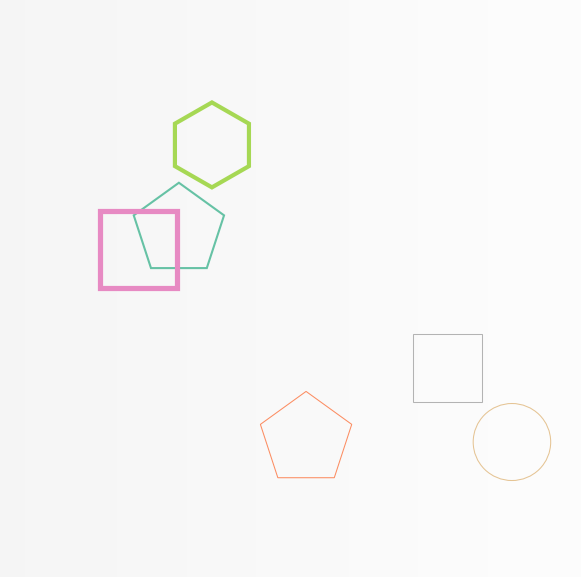[{"shape": "pentagon", "thickness": 1, "radius": 0.41, "center": [0.308, 0.601]}, {"shape": "pentagon", "thickness": 0.5, "radius": 0.41, "center": [0.527, 0.239]}, {"shape": "square", "thickness": 2.5, "radius": 0.33, "center": [0.238, 0.568]}, {"shape": "hexagon", "thickness": 2, "radius": 0.37, "center": [0.365, 0.748]}, {"shape": "circle", "thickness": 0.5, "radius": 0.33, "center": [0.881, 0.234]}, {"shape": "square", "thickness": 0.5, "radius": 0.3, "center": [0.77, 0.362]}]